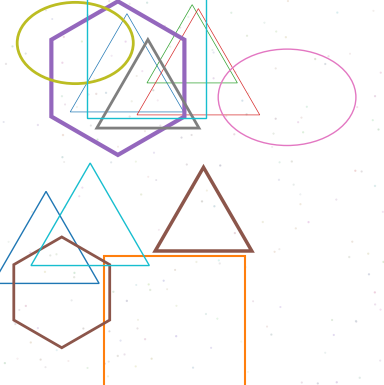[{"shape": "triangle", "thickness": 0.5, "radius": 0.85, "center": [0.33, 0.794]}, {"shape": "triangle", "thickness": 1, "radius": 0.8, "center": [0.12, 0.343]}, {"shape": "square", "thickness": 1.5, "radius": 0.91, "center": [0.453, 0.153]}, {"shape": "triangle", "thickness": 0.5, "radius": 0.68, "center": [0.499, 0.852]}, {"shape": "triangle", "thickness": 0.5, "radius": 0.92, "center": [0.515, 0.794]}, {"shape": "hexagon", "thickness": 3, "radius": 1.0, "center": [0.306, 0.797]}, {"shape": "hexagon", "thickness": 2, "radius": 0.72, "center": [0.16, 0.241]}, {"shape": "triangle", "thickness": 2.5, "radius": 0.72, "center": [0.529, 0.421]}, {"shape": "oval", "thickness": 1, "radius": 0.89, "center": [0.746, 0.747]}, {"shape": "triangle", "thickness": 2, "radius": 0.77, "center": [0.384, 0.744]}, {"shape": "oval", "thickness": 2, "radius": 0.75, "center": [0.195, 0.888]}, {"shape": "triangle", "thickness": 1, "radius": 0.89, "center": [0.234, 0.399]}, {"shape": "square", "thickness": 1, "radius": 0.78, "center": [0.381, 0.848]}]